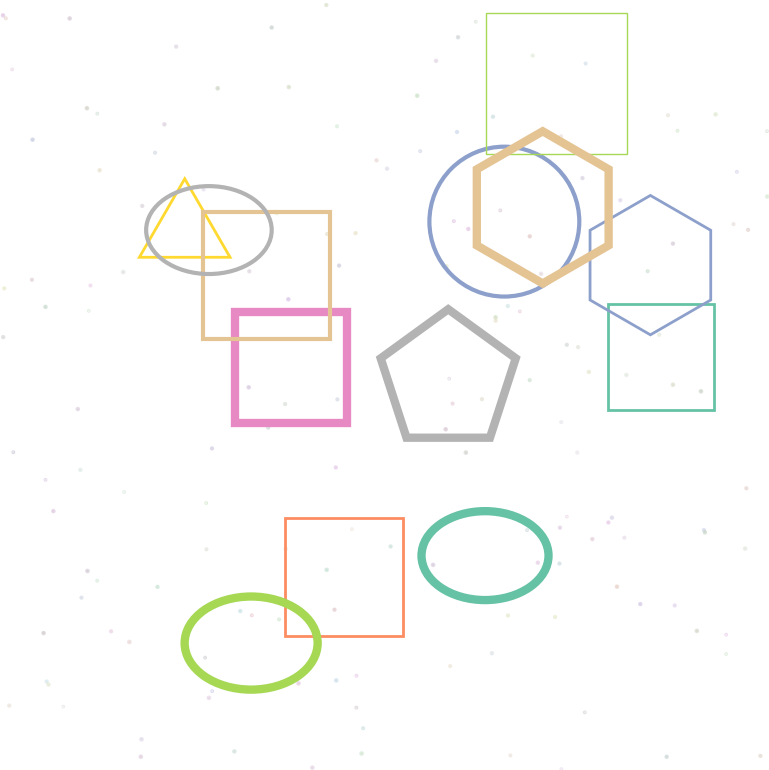[{"shape": "oval", "thickness": 3, "radius": 0.41, "center": [0.63, 0.278]}, {"shape": "square", "thickness": 1, "radius": 0.34, "center": [0.858, 0.536]}, {"shape": "square", "thickness": 1, "radius": 0.38, "center": [0.447, 0.25]}, {"shape": "circle", "thickness": 1.5, "radius": 0.49, "center": [0.655, 0.712]}, {"shape": "hexagon", "thickness": 1, "radius": 0.45, "center": [0.845, 0.656]}, {"shape": "square", "thickness": 3, "radius": 0.36, "center": [0.378, 0.522]}, {"shape": "oval", "thickness": 3, "radius": 0.43, "center": [0.326, 0.165]}, {"shape": "square", "thickness": 0.5, "radius": 0.46, "center": [0.723, 0.892]}, {"shape": "triangle", "thickness": 1, "radius": 0.34, "center": [0.24, 0.7]}, {"shape": "hexagon", "thickness": 3, "radius": 0.49, "center": [0.705, 0.731]}, {"shape": "square", "thickness": 1.5, "radius": 0.41, "center": [0.346, 0.642]}, {"shape": "oval", "thickness": 1.5, "radius": 0.41, "center": [0.271, 0.701]}, {"shape": "pentagon", "thickness": 3, "radius": 0.46, "center": [0.582, 0.506]}]